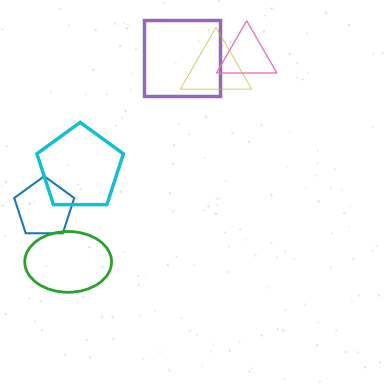[{"shape": "pentagon", "thickness": 1.5, "radius": 0.41, "center": [0.115, 0.46]}, {"shape": "oval", "thickness": 2, "radius": 0.56, "center": [0.177, 0.32]}, {"shape": "square", "thickness": 2.5, "radius": 0.5, "center": [0.473, 0.849]}, {"shape": "triangle", "thickness": 1, "radius": 0.45, "center": [0.641, 0.856]}, {"shape": "triangle", "thickness": 0.5, "radius": 0.53, "center": [0.561, 0.822]}, {"shape": "pentagon", "thickness": 2.5, "radius": 0.59, "center": [0.208, 0.564]}]